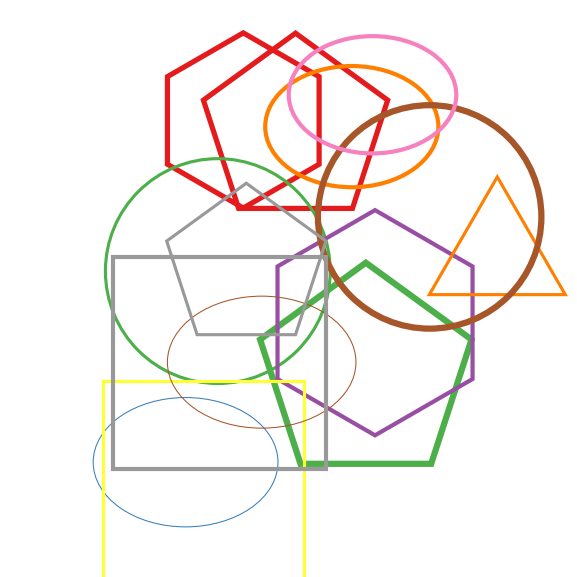[{"shape": "pentagon", "thickness": 2.5, "radius": 0.84, "center": [0.512, 0.774]}, {"shape": "hexagon", "thickness": 2.5, "radius": 0.76, "center": [0.421, 0.791]}, {"shape": "oval", "thickness": 0.5, "radius": 0.8, "center": [0.321, 0.199]}, {"shape": "circle", "thickness": 1.5, "radius": 0.97, "center": [0.377, 0.53]}, {"shape": "pentagon", "thickness": 3, "radius": 0.96, "center": [0.633, 0.352]}, {"shape": "hexagon", "thickness": 2, "radius": 0.97, "center": [0.649, 0.44]}, {"shape": "oval", "thickness": 2, "radius": 0.75, "center": [0.609, 0.78]}, {"shape": "triangle", "thickness": 1.5, "radius": 0.68, "center": [0.861, 0.557]}, {"shape": "square", "thickness": 1.5, "radius": 0.87, "center": [0.352, 0.164]}, {"shape": "oval", "thickness": 0.5, "radius": 0.82, "center": [0.453, 0.372]}, {"shape": "circle", "thickness": 3, "radius": 0.97, "center": [0.744, 0.624]}, {"shape": "oval", "thickness": 2, "radius": 0.73, "center": [0.645, 0.835]}, {"shape": "pentagon", "thickness": 1.5, "radius": 0.72, "center": [0.427, 0.537]}, {"shape": "square", "thickness": 2, "radius": 0.92, "center": [0.38, 0.371]}]